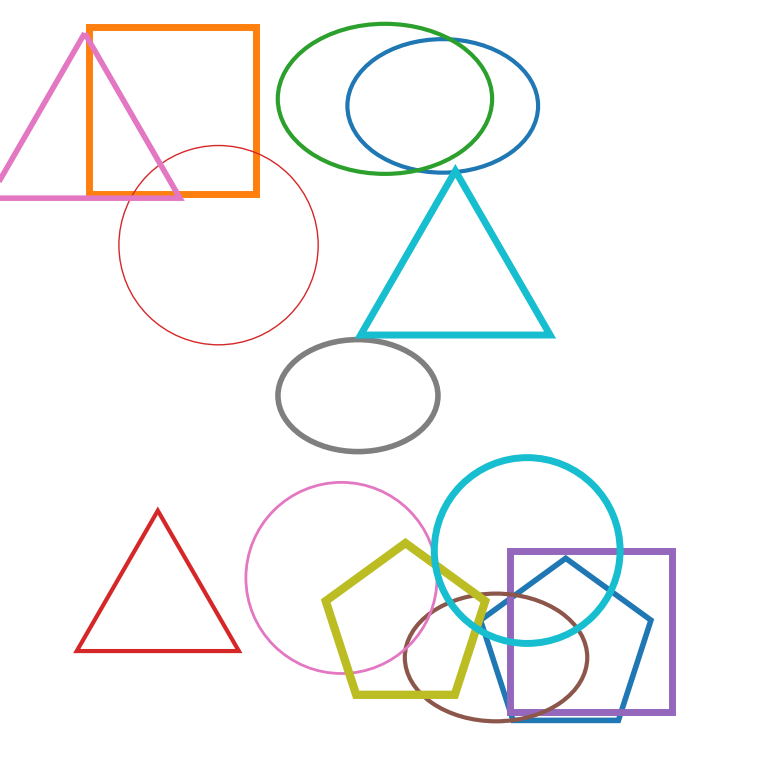[{"shape": "pentagon", "thickness": 2, "radius": 0.58, "center": [0.735, 0.159]}, {"shape": "oval", "thickness": 1.5, "radius": 0.62, "center": [0.575, 0.862]}, {"shape": "square", "thickness": 2.5, "radius": 0.54, "center": [0.224, 0.856]}, {"shape": "oval", "thickness": 1.5, "radius": 0.7, "center": [0.5, 0.872]}, {"shape": "triangle", "thickness": 1.5, "radius": 0.61, "center": [0.205, 0.215]}, {"shape": "circle", "thickness": 0.5, "radius": 0.65, "center": [0.284, 0.682]}, {"shape": "square", "thickness": 2.5, "radius": 0.52, "center": [0.768, 0.18]}, {"shape": "oval", "thickness": 1.5, "radius": 0.59, "center": [0.644, 0.146]}, {"shape": "circle", "thickness": 1, "radius": 0.62, "center": [0.443, 0.249]}, {"shape": "triangle", "thickness": 2, "radius": 0.71, "center": [0.11, 0.814]}, {"shape": "oval", "thickness": 2, "radius": 0.52, "center": [0.465, 0.486]}, {"shape": "pentagon", "thickness": 3, "radius": 0.54, "center": [0.527, 0.186]}, {"shape": "triangle", "thickness": 2.5, "radius": 0.71, "center": [0.591, 0.636]}, {"shape": "circle", "thickness": 2.5, "radius": 0.6, "center": [0.685, 0.285]}]